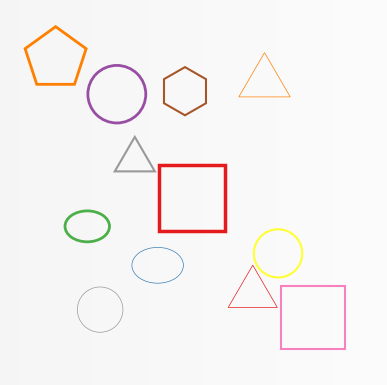[{"shape": "square", "thickness": 2.5, "radius": 0.43, "center": [0.495, 0.485]}, {"shape": "triangle", "thickness": 0.5, "radius": 0.37, "center": [0.652, 0.238]}, {"shape": "oval", "thickness": 0.5, "radius": 0.33, "center": [0.407, 0.311]}, {"shape": "oval", "thickness": 2, "radius": 0.29, "center": [0.225, 0.412]}, {"shape": "circle", "thickness": 2, "radius": 0.37, "center": [0.301, 0.755]}, {"shape": "pentagon", "thickness": 2, "radius": 0.41, "center": [0.144, 0.848]}, {"shape": "triangle", "thickness": 0.5, "radius": 0.38, "center": [0.683, 0.787]}, {"shape": "circle", "thickness": 1.5, "radius": 0.31, "center": [0.718, 0.342]}, {"shape": "hexagon", "thickness": 1.5, "radius": 0.31, "center": [0.477, 0.763]}, {"shape": "square", "thickness": 1.5, "radius": 0.41, "center": [0.808, 0.175]}, {"shape": "circle", "thickness": 0.5, "radius": 0.29, "center": [0.258, 0.196]}, {"shape": "triangle", "thickness": 1.5, "radius": 0.3, "center": [0.348, 0.585]}]